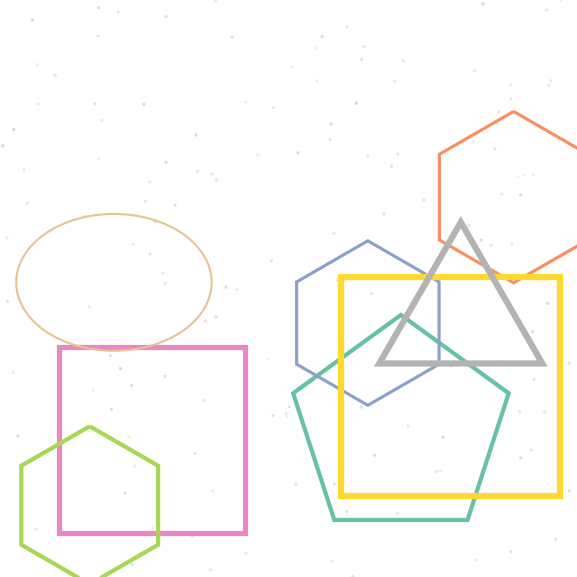[{"shape": "pentagon", "thickness": 2, "radius": 0.98, "center": [0.694, 0.258]}, {"shape": "hexagon", "thickness": 1.5, "radius": 0.74, "center": [0.889, 0.658]}, {"shape": "hexagon", "thickness": 1.5, "radius": 0.71, "center": [0.637, 0.44]}, {"shape": "square", "thickness": 2.5, "radius": 0.81, "center": [0.264, 0.237]}, {"shape": "hexagon", "thickness": 2, "radius": 0.68, "center": [0.155, 0.124]}, {"shape": "square", "thickness": 3, "radius": 0.95, "center": [0.78, 0.331]}, {"shape": "oval", "thickness": 1, "radius": 0.85, "center": [0.197, 0.51]}, {"shape": "triangle", "thickness": 3, "radius": 0.82, "center": [0.798, 0.451]}]